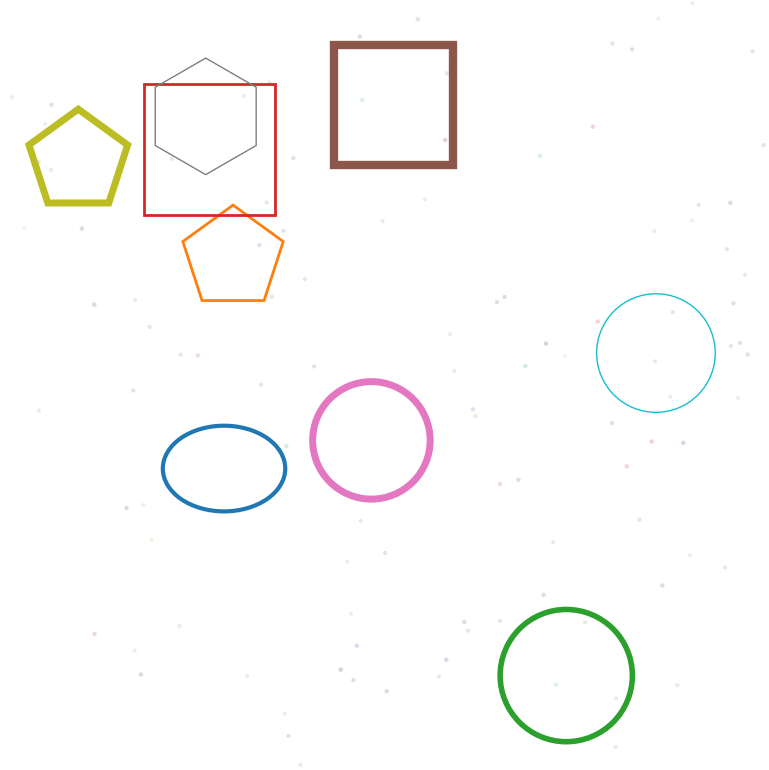[{"shape": "oval", "thickness": 1.5, "radius": 0.4, "center": [0.291, 0.391]}, {"shape": "pentagon", "thickness": 1, "radius": 0.34, "center": [0.303, 0.665]}, {"shape": "circle", "thickness": 2, "radius": 0.43, "center": [0.735, 0.123]}, {"shape": "square", "thickness": 1, "radius": 0.43, "center": [0.272, 0.806]}, {"shape": "square", "thickness": 3, "radius": 0.39, "center": [0.511, 0.864]}, {"shape": "circle", "thickness": 2.5, "radius": 0.38, "center": [0.482, 0.428]}, {"shape": "hexagon", "thickness": 0.5, "radius": 0.38, "center": [0.267, 0.849]}, {"shape": "pentagon", "thickness": 2.5, "radius": 0.34, "center": [0.102, 0.791]}, {"shape": "circle", "thickness": 0.5, "radius": 0.39, "center": [0.852, 0.541]}]